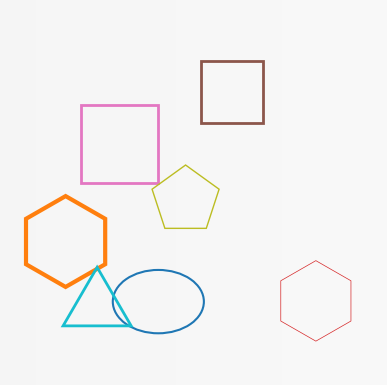[{"shape": "oval", "thickness": 1.5, "radius": 0.59, "center": [0.409, 0.217]}, {"shape": "hexagon", "thickness": 3, "radius": 0.59, "center": [0.169, 0.373]}, {"shape": "hexagon", "thickness": 0.5, "radius": 0.52, "center": [0.815, 0.218]}, {"shape": "square", "thickness": 2, "radius": 0.4, "center": [0.6, 0.76]}, {"shape": "square", "thickness": 2, "radius": 0.5, "center": [0.309, 0.626]}, {"shape": "pentagon", "thickness": 1, "radius": 0.45, "center": [0.479, 0.48]}, {"shape": "triangle", "thickness": 2, "radius": 0.51, "center": [0.251, 0.204]}]